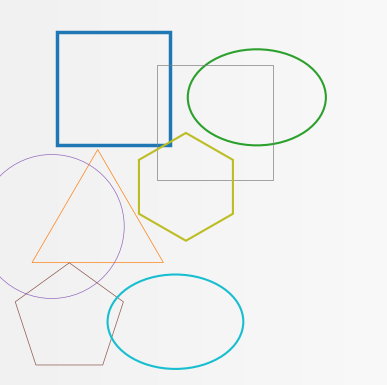[{"shape": "square", "thickness": 2.5, "radius": 0.73, "center": [0.293, 0.769]}, {"shape": "triangle", "thickness": 0.5, "radius": 0.98, "center": [0.252, 0.416]}, {"shape": "oval", "thickness": 1.5, "radius": 0.89, "center": [0.663, 0.747]}, {"shape": "circle", "thickness": 0.5, "radius": 0.94, "center": [0.134, 0.412]}, {"shape": "pentagon", "thickness": 0.5, "radius": 0.73, "center": [0.179, 0.171]}, {"shape": "square", "thickness": 0.5, "radius": 0.75, "center": [0.555, 0.682]}, {"shape": "hexagon", "thickness": 1.5, "radius": 0.7, "center": [0.48, 0.515]}, {"shape": "oval", "thickness": 1.5, "radius": 0.88, "center": [0.453, 0.164]}]